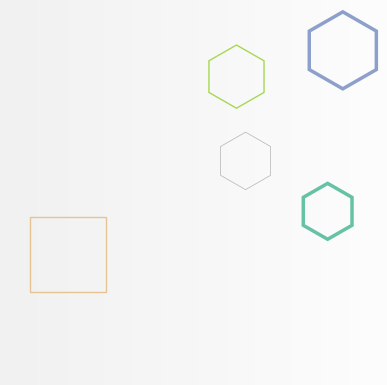[{"shape": "hexagon", "thickness": 2.5, "radius": 0.36, "center": [0.846, 0.451]}, {"shape": "hexagon", "thickness": 2.5, "radius": 0.5, "center": [0.885, 0.869]}, {"shape": "hexagon", "thickness": 1, "radius": 0.41, "center": [0.61, 0.801]}, {"shape": "square", "thickness": 1, "radius": 0.49, "center": [0.175, 0.338]}, {"shape": "hexagon", "thickness": 0.5, "radius": 0.37, "center": [0.634, 0.582]}]